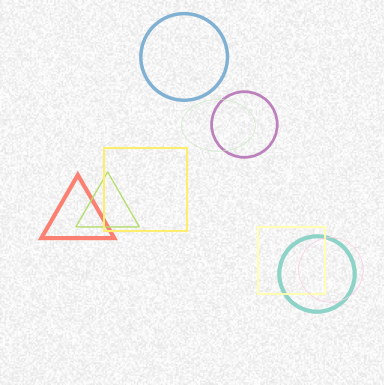[{"shape": "circle", "thickness": 3, "radius": 0.49, "center": [0.823, 0.288]}, {"shape": "square", "thickness": 1.5, "radius": 0.44, "center": [0.756, 0.323]}, {"shape": "triangle", "thickness": 3, "radius": 0.55, "center": [0.202, 0.436]}, {"shape": "circle", "thickness": 2.5, "radius": 0.56, "center": [0.478, 0.852]}, {"shape": "triangle", "thickness": 1, "radius": 0.48, "center": [0.28, 0.458]}, {"shape": "circle", "thickness": 0.5, "radius": 0.42, "center": [0.859, 0.299]}, {"shape": "circle", "thickness": 2, "radius": 0.43, "center": [0.635, 0.677]}, {"shape": "oval", "thickness": 0.5, "radius": 0.48, "center": [0.567, 0.674]}, {"shape": "square", "thickness": 1.5, "radius": 0.54, "center": [0.378, 0.509]}]